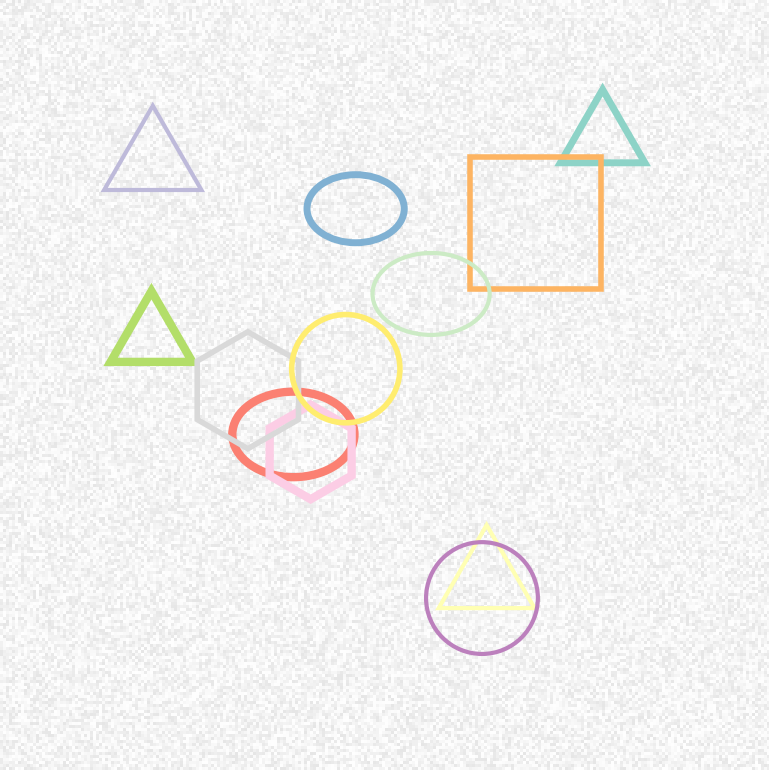[{"shape": "triangle", "thickness": 2.5, "radius": 0.32, "center": [0.783, 0.82]}, {"shape": "triangle", "thickness": 1.5, "radius": 0.36, "center": [0.632, 0.246]}, {"shape": "triangle", "thickness": 1.5, "radius": 0.36, "center": [0.198, 0.79]}, {"shape": "oval", "thickness": 3, "radius": 0.4, "center": [0.381, 0.436]}, {"shape": "oval", "thickness": 2.5, "radius": 0.32, "center": [0.462, 0.729]}, {"shape": "square", "thickness": 2, "radius": 0.43, "center": [0.695, 0.711]}, {"shape": "triangle", "thickness": 3, "radius": 0.31, "center": [0.197, 0.561]}, {"shape": "hexagon", "thickness": 3, "radius": 0.31, "center": [0.403, 0.413]}, {"shape": "hexagon", "thickness": 2, "radius": 0.38, "center": [0.322, 0.493]}, {"shape": "circle", "thickness": 1.5, "radius": 0.36, "center": [0.626, 0.223]}, {"shape": "oval", "thickness": 1.5, "radius": 0.38, "center": [0.56, 0.618]}, {"shape": "circle", "thickness": 2, "radius": 0.35, "center": [0.449, 0.521]}]